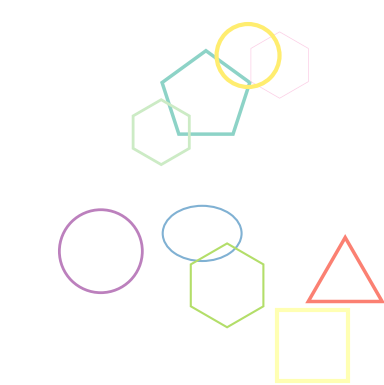[{"shape": "pentagon", "thickness": 2.5, "radius": 0.6, "center": [0.535, 0.749]}, {"shape": "square", "thickness": 3, "radius": 0.46, "center": [0.812, 0.103]}, {"shape": "triangle", "thickness": 2.5, "radius": 0.55, "center": [0.897, 0.272]}, {"shape": "oval", "thickness": 1.5, "radius": 0.51, "center": [0.525, 0.394]}, {"shape": "hexagon", "thickness": 1.5, "radius": 0.54, "center": [0.59, 0.259]}, {"shape": "hexagon", "thickness": 0.5, "radius": 0.43, "center": [0.726, 0.831]}, {"shape": "circle", "thickness": 2, "radius": 0.54, "center": [0.262, 0.348]}, {"shape": "hexagon", "thickness": 2, "radius": 0.42, "center": [0.419, 0.657]}, {"shape": "circle", "thickness": 3, "radius": 0.41, "center": [0.644, 0.856]}]